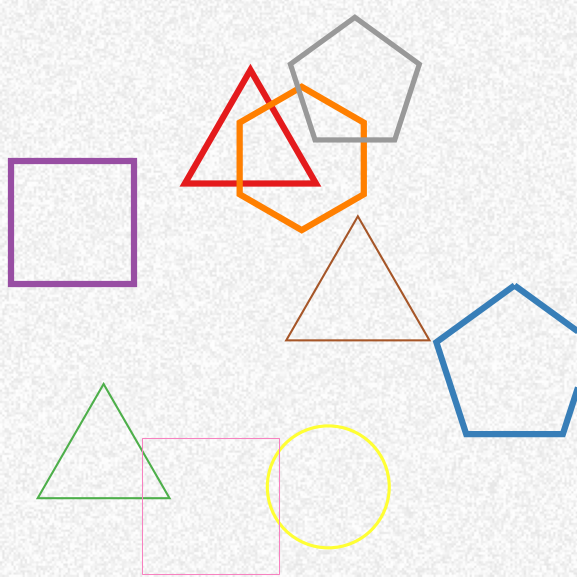[{"shape": "triangle", "thickness": 3, "radius": 0.66, "center": [0.434, 0.747]}, {"shape": "pentagon", "thickness": 3, "radius": 0.71, "center": [0.891, 0.363]}, {"shape": "triangle", "thickness": 1, "radius": 0.66, "center": [0.179, 0.202]}, {"shape": "square", "thickness": 3, "radius": 0.53, "center": [0.126, 0.614]}, {"shape": "hexagon", "thickness": 3, "radius": 0.62, "center": [0.522, 0.725]}, {"shape": "circle", "thickness": 1.5, "radius": 0.53, "center": [0.568, 0.156]}, {"shape": "triangle", "thickness": 1, "radius": 0.72, "center": [0.62, 0.481]}, {"shape": "square", "thickness": 0.5, "radius": 0.59, "center": [0.364, 0.123]}, {"shape": "pentagon", "thickness": 2.5, "radius": 0.59, "center": [0.614, 0.852]}]